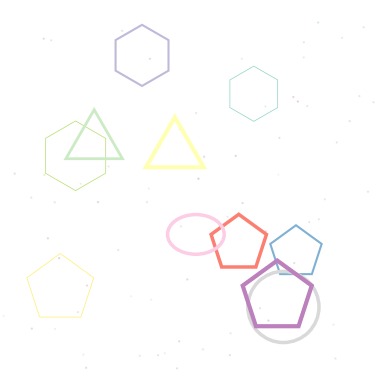[{"shape": "hexagon", "thickness": 0.5, "radius": 0.36, "center": [0.659, 0.756]}, {"shape": "triangle", "thickness": 3, "radius": 0.43, "center": [0.454, 0.609]}, {"shape": "hexagon", "thickness": 1.5, "radius": 0.4, "center": [0.369, 0.856]}, {"shape": "pentagon", "thickness": 2.5, "radius": 0.38, "center": [0.62, 0.368]}, {"shape": "pentagon", "thickness": 1.5, "radius": 0.35, "center": [0.769, 0.345]}, {"shape": "hexagon", "thickness": 0.5, "radius": 0.45, "center": [0.196, 0.595]}, {"shape": "oval", "thickness": 2.5, "radius": 0.37, "center": [0.509, 0.391]}, {"shape": "circle", "thickness": 2.5, "radius": 0.46, "center": [0.736, 0.203]}, {"shape": "pentagon", "thickness": 3, "radius": 0.47, "center": [0.72, 0.229]}, {"shape": "triangle", "thickness": 2, "radius": 0.42, "center": [0.245, 0.63]}, {"shape": "pentagon", "thickness": 0.5, "radius": 0.46, "center": [0.157, 0.25]}]